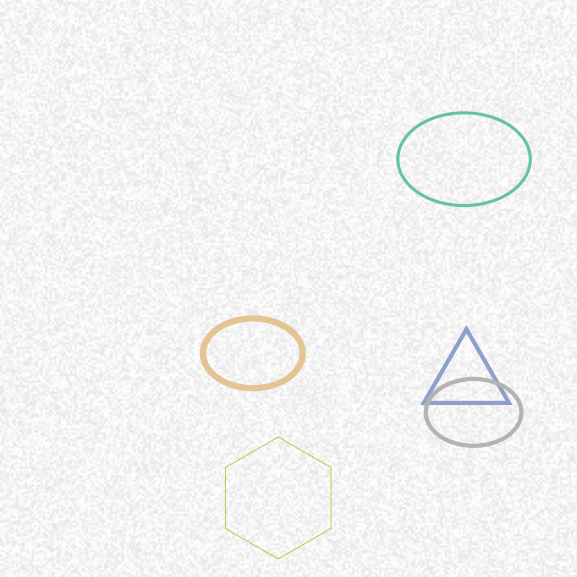[{"shape": "oval", "thickness": 1.5, "radius": 0.57, "center": [0.804, 0.723]}, {"shape": "triangle", "thickness": 2, "radius": 0.43, "center": [0.808, 0.344]}, {"shape": "hexagon", "thickness": 0.5, "radius": 0.53, "center": [0.482, 0.137]}, {"shape": "oval", "thickness": 3, "radius": 0.43, "center": [0.438, 0.387]}, {"shape": "oval", "thickness": 2, "radius": 0.41, "center": [0.82, 0.285]}]